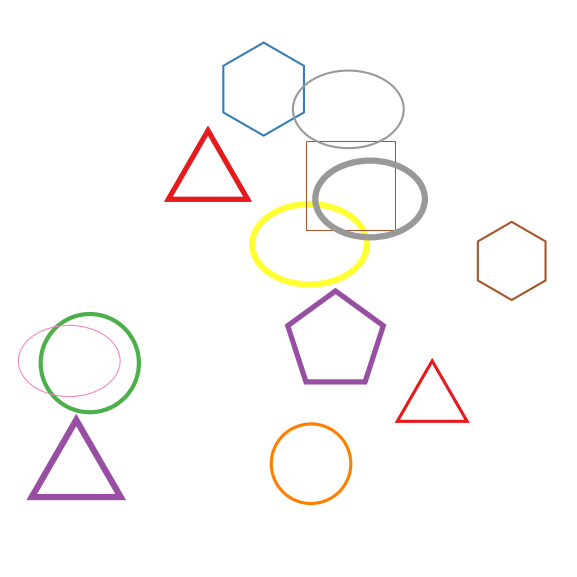[{"shape": "triangle", "thickness": 1.5, "radius": 0.35, "center": [0.748, 0.304]}, {"shape": "triangle", "thickness": 2.5, "radius": 0.4, "center": [0.36, 0.694]}, {"shape": "hexagon", "thickness": 1, "radius": 0.4, "center": [0.457, 0.845]}, {"shape": "circle", "thickness": 2, "radius": 0.43, "center": [0.155, 0.37]}, {"shape": "pentagon", "thickness": 2.5, "radius": 0.44, "center": [0.581, 0.408]}, {"shape": "triangle", "thickness": 3, "radius": 0.44, "center": [0.132, 0.183]}, {"shape": "circle", "thickness": 1.5, "radius": 0.34, "center": [0.539, 0.196]}, {"shape": "oval", "thickness": 3, "radius": 0.5, "center": [0.536, 0.576]}, {"shape": "hexagon", "thickness": 1, "radius": 0.34, "center": [0.886, 0.547]}, {"shape": "square", "thickness": 0.5, "radius": 0.39, "center": [0.607, 0.678]}, {"shape": "oval", "thickness": 0.5, "radius": 0.44, "center": [0.12, 0.374]}, {"shape": "oval", "thickness": 1, "radius": 0.48, "center": [0.603, 0.81]}, {"shape": "oval", "thickness": 3, "radius": 0.47, "center": [0.641, 0.655]}]